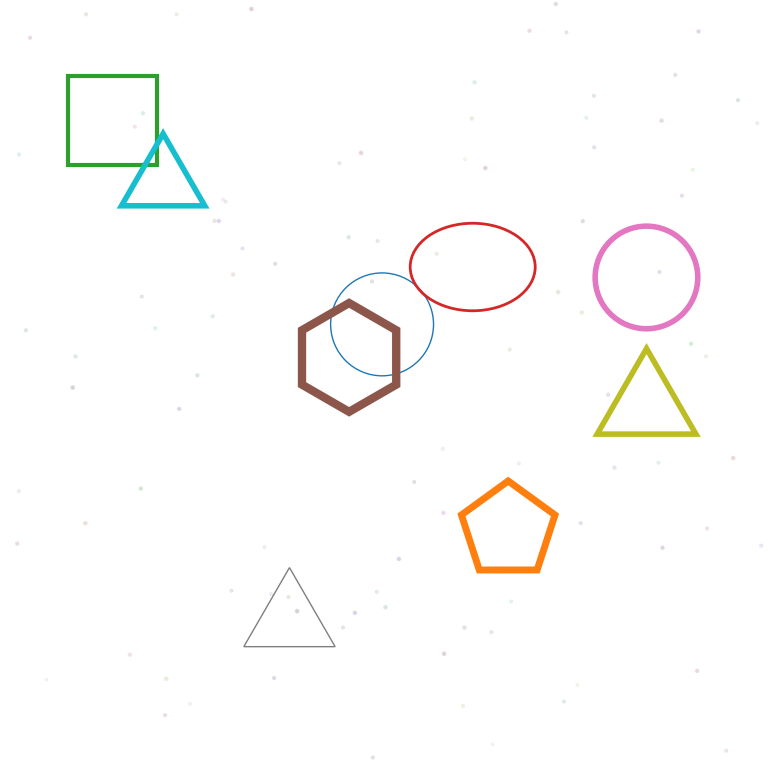[{"shape": "circle", "thickness": 0.5, "radius": 0.33, "center": [0.496, 0.579]}, {"shape": "pentagon", "thickness": 2.5, "radius": 0.32, "center": [0.66, 0.311]}, {"shape": "square", "thickness": 1.5, "radius": 0.29, "center": [0.147, 0.844]}, {"shape": "oval", "thickness": 1, "radius": 0.41, "center": [0.614, 0.653]}, {"shape": "hexagon", "thickness": 3, "radius": 0.35, "center": [0.453, 0.536]}, {"shape": "circle", "thickness": 2, "radius": 0.33, "center": [0.84, 0.64]}, {"shape": "triangle", "thickness": 0.5, "radius": 0.34, "center": [0.376, 0.194]}, {"shape": "triangle", "thickness": 2, "radius": 0.37, "center": [0.84, 0.473]}, {"shape": "triangle", "thickness": 2, "radius": 0.31, "center": [0.212, 0.764]}]